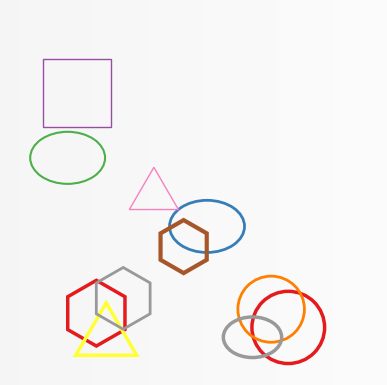[{"shape": "hexagon", "thickness": 2.5, "radius": 0.43, "center": [0.249, 0.187]}, {"shape": "circle", "thickness": 2.5, "radius": 0.47, "center": [0.744, 0.15]}, {"shape": "oval", "thickness": 2, "radius": 0.48, "center": [0.534, 0.412]}, {"shape": "oval", "thickness": 1.5, "radius": 0.48, "center": [0.175, 0.59]}, {"shape": "square", "thickness": 1, "radius": 0.44, "center": [0.198, 0.758]}, {"shape": "circle", "thickness": 2, "radius": 0.43, "center": [0.7, 0.197]}, {"shape": "triangle", "thickness": 2.5, "radius": 0.45, "center": [0.274, 0.123]}, {"shape": "hexagon", "thickness": 3, "radius": 0.34, "center": [0.474, 0.36]}, {"shape": "triangle", "thickness": 1, "radius": 0.37, "center": [0.397, 0.492]}, {"shape": "hexagon", "thickness": 2, "radius": 0.4, "center": [0.318, 0.225]}, {"shape": "oval", "thickness": 2.5, "radius": 0.38, "center": [0.652, 0.124]}]